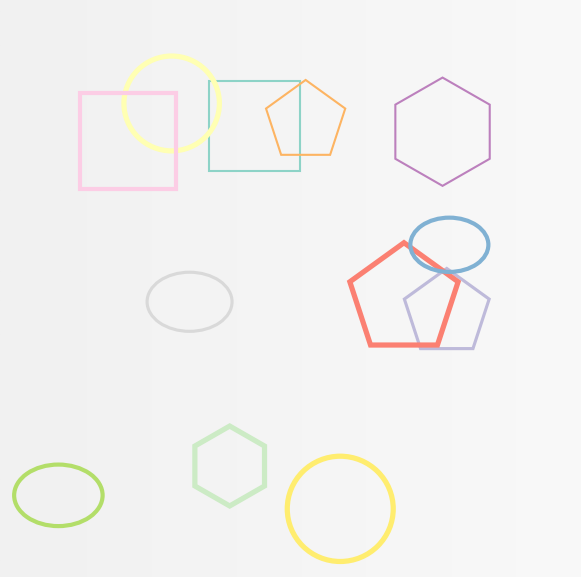[{"shape": "square", "thickness": 1, "radius": 0.39, "center": [0.438, 0.781]}, {"shape": "circle", "thickness": 2.5, "radius": 0.41, "center": [0.295, 0.82]}, {"shape": "pentagon", "thickness": 1.5, "radius": 0.38, "center": [0.769, 0.458]}, {"shape": "pentagon", "thickness": 2.5, "radius": 0.49, "center": [0.695, 0.481]}, {"shape": "oval", "thickness": 2, "radius": 0.34, "center": [0.773, 0.575]}, {"shape": "pentagon", "thickness": 1, "radius": 0.36, "center": [0.526, 0.789]}, {"shape": "oval", "thickness": 2, "radius": 0.38, "center": [0.1, 0.141]}, {"shape": "square", "thickness": 2, "radius": 0.41, "center": [0.22, 0.755]}, {"shape": "oval", "thickness": 1.5, "radius": 0.37, "center": [0.326, 0.477]}, {"shape": "hexagon", "thickness": 1, "radius": 0.47, "center": [0.761, 0.771]}, {"shape": "hexagon", "thickness": 2.5, "radius": 0.35, "center": [0.395, 0.192]}, {"shape": "circle", "thickness": 2.5, "radius": 0.46, "center": [0.585, 0.118]}]